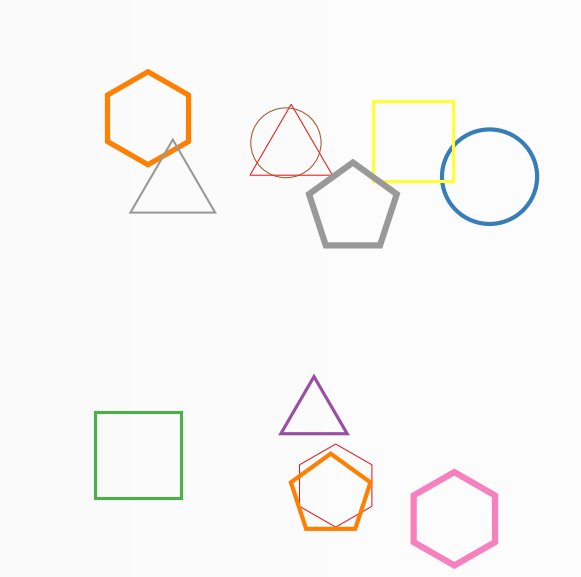[{"shape": "triangle", "thickness": 0.5, "radius": 0.41, "center": [0.501, 0.737]}, {"shape": "hexagon", "thickness": 0.5, "radius": 0.36, "center": [0.578, 0.158]}, {"shape": "circle", "thickness": 2, "radius": 0.41, "center": [0.842, 0.693]}, {"shape": "square", "thickness": 1.5, "radius": 0.37, "center": [0.237, 0.211]}, {"shape": "triangle", "thickness": 1.5, "radius": 0.33, "center": [0.54, 0.281]}, {"shape": "hexagon", "thickness": 2.5, "radius": 0.4, "center": [0.255, 0.794]}, {"shape": "pentagon", "thickness": 2, "radius": 0.36, "center": [0.569, 0.142]}, {"shape": "square", "thickness": 1.5, "radius": 0.35, "center": [0.711, 0.755]}, {"shape": "circle", "thickness": 0.5, "radius": 0.3, "center": [0.492, 0.752]}, {"shape": "hexagon", "thickness": 3, "radius": 0.4, "center": [0.782, 0.101]}, {"shape": "pentagon", "thickness": 3, "radius": 0.4, "center": [0.607, 0.638]}, {"shape": "triangle", "thickness": 1, "radius": 0.42, "center": [0.297, 0.673]}]